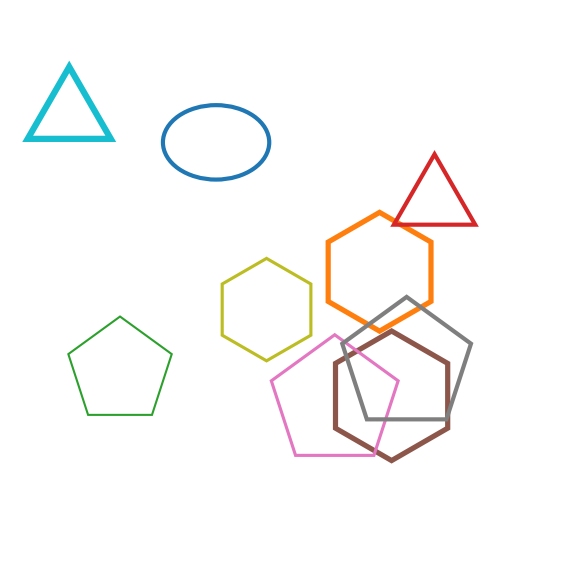[{"shape": "oval", "thickness": 2, "radius": 0.46, "center": [0.374, 0.753]}, {"shape": "hexagon", "thickness": 2.5, "radius": 0.51, "center": [0.657, 0.529]}, {"shape": "pentagon", "thickness": 1, "radius": 0.47, "center": [0.208, 0.357]}, {"shape": "triangle", "thickness": 2, "radius": 0.41, "center": [0.752, 0.651]}, {"shape": "hexagon", "thickness": 2.5, "radius": 0.56, "center": [0.678, 0.314]}, {"shape": "pentagon", "thickness": 1.5, "radius": 0.58, "center": [0.58, 0.304]}, {"shape": "pentagon", "thickness": 2, "radius": 0.59, "center": [0.704, 0.368]}, {"shape": "hexagon", "thickness": 1.5, "radius": 0.44, "center": [0.462, 0.463]}, {"shape": "triangle", "thickness": 3, "radius": 0.42, "center": [0.12, 0.8]}]